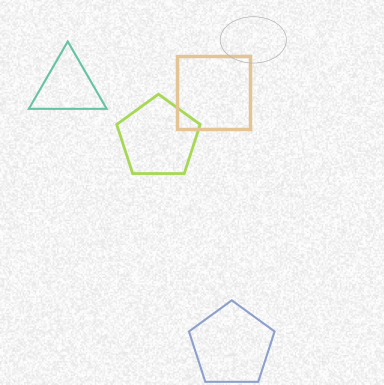[{"shape": "triangle", "thickness": 1.5, "radius": 0.58, "center": [0.176, 0.776]}, {"shape": "pentagon", "thickness": 1.5, "radius": 0.58, "center": [0.602, 0.103]}, {"shape": "pentagon", "thickness": 2, "radius": 0.57, "center": [0.412, 0.641]}, {"shape": "square", "thickness": 2.5, "radius": 0.47, "center": [0.555, 0.759]}, {"shape": "oval", "thickness": 0.5, "radius": 0.43, "center": [0.658, 0.896]}]